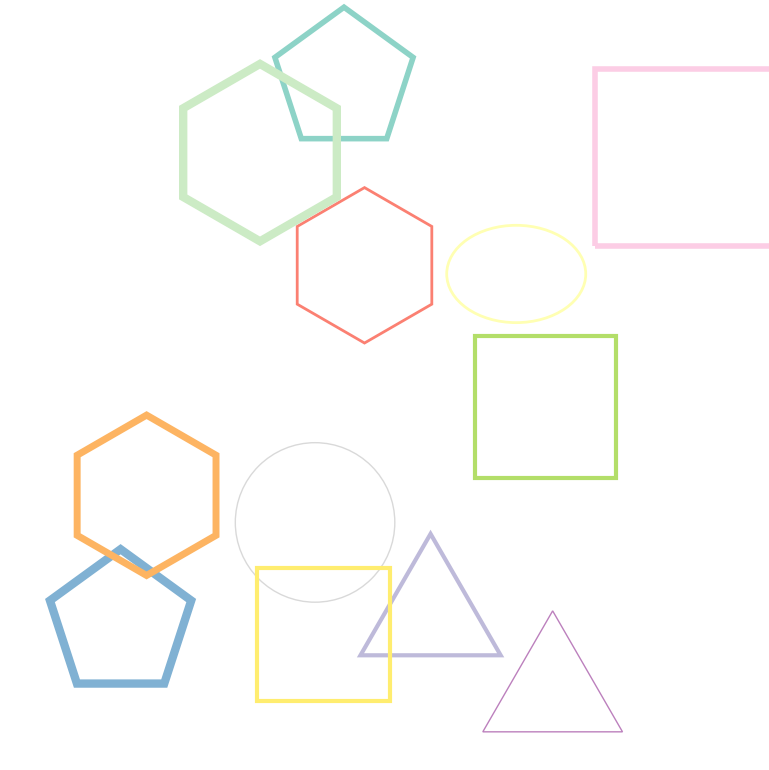[{"shape": "pentagon", "thickness": 2, "radius": 0.47, "center": [0.447, 0.896]}, {"shape": "oval", "thickness": 1, "radius": 0.45, "center": [0.67, 0.644]}, {"shape": "triangle", "thickness": 1.5, "radius": 0.53, "center": [0.559, 0.202]}, {"shape": "hexagon", "thickness": 1, "radius": 0.5, "center": [0.473, 0.655]}, {"shape": "pentagon", "thickness": 3, "radius": 0.48, "center": [0.157, 0.19]}, {"shape": "hexagon", "thickness": 2.5, "radius": 0.52, "center": [0.19, 0.357]}, {"shape": "square", "thickness": 1.5, "radius": 0.46, "center": [0.708, 0.472]}, {"shape": "square", "thickness": 2, "radius": 0.57, "center": [0.888, 0.796]}, {"shape": "circle", "thickness": 0.5, "radius": 0.52, "center": [0.409, 0.322]}, {"shape": "triangle", "thickness": 0.5, "radius": 0.52, "center": [0.718, 0.102]}, {"shape": "hexagon", "thickness": 3, "radius": 0.58, "center": [0.338, 0.802]}, {"shape": "square", "thickness": 1.5, "radius": 0.43, "center": [0.42, 0.176]}]